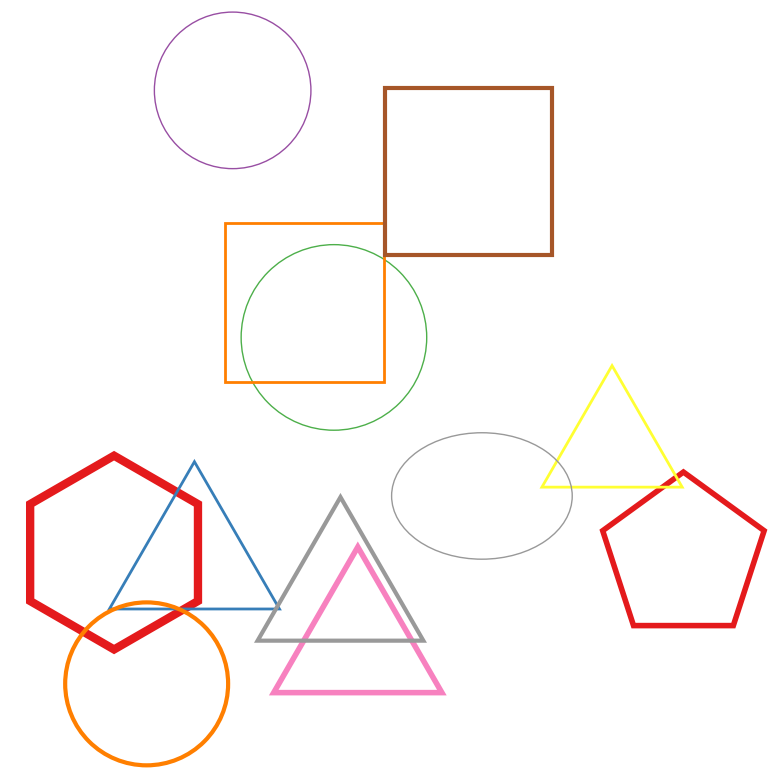[{"shape": "pentagon", "thickness": 2, "radius": 0.55, "center": [0.888, 0.277]}, {"shape": "hexagon", "thickness": 3, "radius": 0.63, "center": [0.148, 0.282]}, {"shape": "triangle", "thickness": 1, "radius": 0.64, "center": [0.252, 0.273]}, {"shape": "circle", "thickness": 0.5, "radius": 0.6, "center": [0.434, 0.562]}, {"shape": "circle", "thickness": 0.5, "radius": 0.51, "center": [0.302, 0.883]}, {"shape": "square", "thickness": 1, "radius": 0.52, "center": [0.396, 0.607]}, {"shape": "circle", "thickness": 1.5, "radius": 0.53, "center": [0.19, 0.112]}, {"shape": "triangle", "thickness": 1, "radius": 0.53, "center": [0.795, 0.42]}, {"shape": "square", "thickness": 1.5, "radius": 0.54, "center": [0.608, 0.777]}, {"shape": "triangle", "thickness": 2, "radius": 0.63, "center": [0.465, 0.164]}, {"shape": "triangle", "thickness": 1.5, "radius": 0.62, "center": [0.442, 0.23]}, {"shape": "oval", "thickness": 0.5, "radius": 0.59, "center": [0.626, 0.356]}]